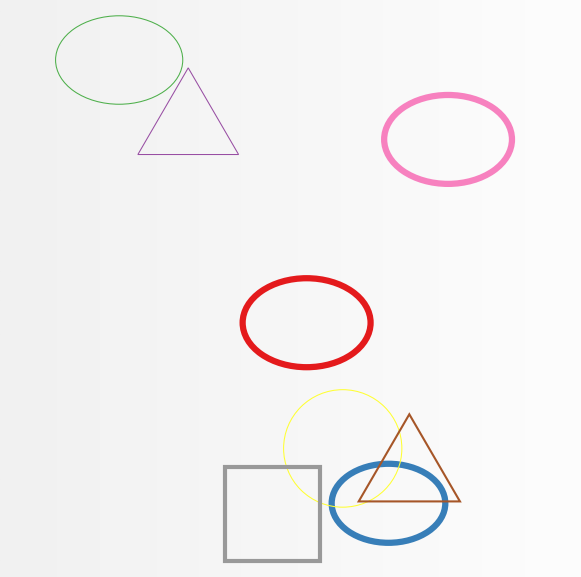[{"shape": "oval", "thickness": 3, "radius": 0.55, "center": [0.528, 0.44]}, {"shape": "oval", "thickness": 3, "radius": 0.49, "center": [0.668, 0.128]}, {"shape": "oval", "thickness": 0.5, "radius": 0.55, "center": [0.205, 0.895]}, {"shape": "triangle", "thickness": 0.5, "radius": 0.5, "center": [0.324, 0.782]}, {"shape": "circle", "thickness": 0.5, "radius": 0.51, "center": [0.59, 0.223]}, {"shape": "triangle", "thickness": 1, "radius": 0.5, "center": [0.704, 0.181]}, {"shape": "oval", "thickness": 3, "radius": 0.55, "center": [0.771, 0.758]}, {"shape": "square", "thickness": 2, "radius": 0.41, "center": [0.469, 0.108]}]